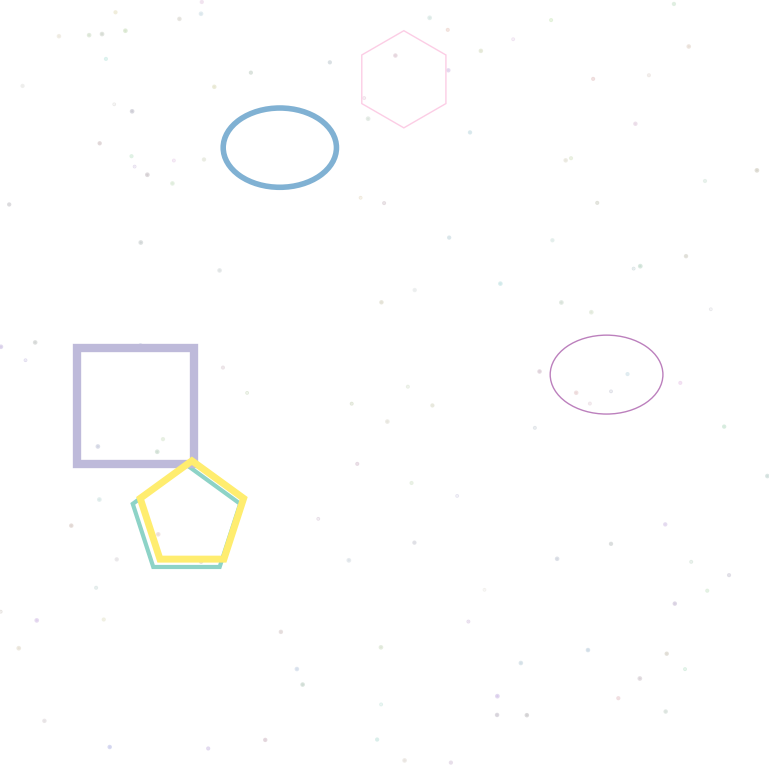[{"shape": "pentagon", "thickness": 1.5, "radius": 0.37, "center": [0.242, 0.323]}, {"shape": "square", "thickness": 3, "radius": 0.38, "center": [0.176, 0.473]}, {"shape": "oval", "thickness": 2, "radius": 0.37, "center": [0.363, 0.808]}, {"shape": "hexagon", "thickness": 0.5, "radius": 0.32, "center": [0.524, 0.897]}, {"shape": "oval", "thickness": 0.5, "radius": 0.37, "center": [0.788, 0.514]}, {"shape": "pentagon", "thickness": 2.5, "radius": 0.35, "center": [0.249, 0.331]}]